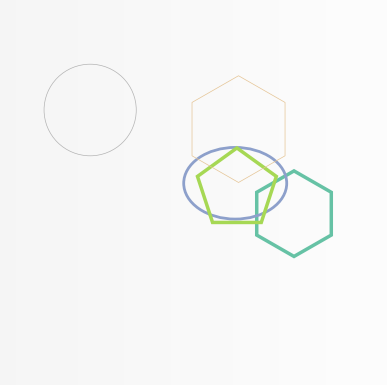[{"shape": "hexagon", "thickness": 2.5, "radius": 0.56, "center": [0.759, 0.445]}, {"shape": "oval", "thickness": 2, "radius": 0.66, "center": [0.607, 0.524]}, {"shape": "pentagon", "thickness": 2.5, "radius": 0.53, "center": [0.611, 0.509]}, {"shape": "hexagon", "thickness": 0.5, "radius": 0.69, "center": [0.616, 0.665]}, {"shape": "circle", "thickness": 0.5, "radius": 0.59, "center": [0.233, 0.714]}]